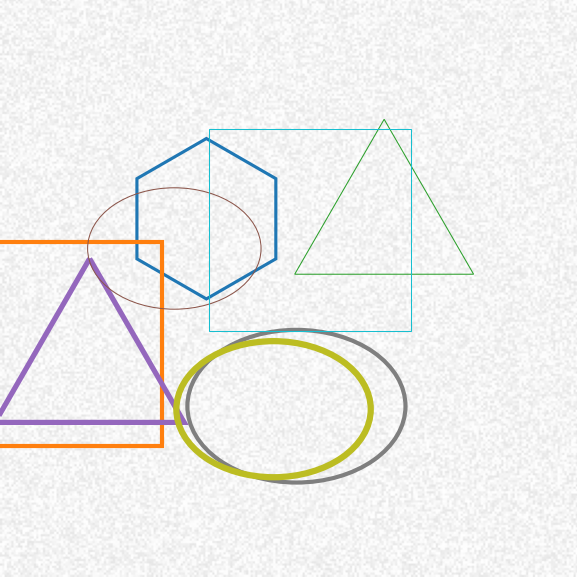[{"shape": "hexagon", "thickness": 1.5, "radius": 0.69, "center": [0.357, 0.62]}, {"shape": "square", "thickness": 2, "radius": 0.88, "center": [0.104, 0.404]}, {"shape": "triangle", "thickness": 0.5, "radius": 0.89, "center": [0.665, 0.614]}, {"shape": "triangle", "thickness": 2.5, "radius": 0.95, "center": [0.155, 0.362]}, {"shape": "oval", "thickness": 0.5, "radius": 0.75, "center": [0.302, 0.569]}, {"shape": "oval", "thickness": 2, "radius": 0.94, "center": [0.513, 0.296]}, {"shape": "oval", "thickness": 3, "radius": 0.84, "center": [0.474, 0.291]}, {"shape": "square", "thickness": 0.5, "radius": 0.87, "center": [0.537, 0.601]}]